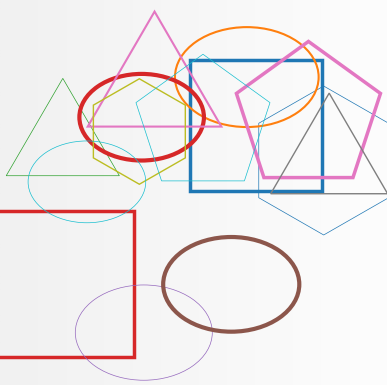[{"shape": "hexagon", "thickness": 0.5, "radius": 0.97, "center": [0.835, 0.583]}, {"shape": "square", "thickness": 2.5, "radius": 0.85, "center": [0.661, 0.674]}, {"shape": "oval", "thickness": 1.5, "radius": 0.93, "center": [0.637, 0.8]}, {"shape": "triangle", "thickness": 0.5, "radius": 0.84, "center": [0.162, 0.628]}, {"shape": "square", "thickness": 2.5, "radius": 0.95, "center": [0.157, 0.263]}, {"shape": "oval", "thickness": 3, "radius": 0.8, "center": [0.366, 0.696]}, {"shape": "oval", "thickness": 0.5, "radius": 0.88, "center": [0.371, 0.136]}, {"shape": "oval", "thickness": 3, "radius": 0.88, "center": [0.597, 0.261]}, {"shape": "pentagon", "thickness": 2.5, "radius": 0.98, "center": [0.796, 0.697]}, {"shape": "triangle", "thickness": 1.5, "radius": 1.0, "center": [0.399, 0.771]}, {"shape": "triangle", "thickness": 1, "radius": 0.87, "center": [0.849, 0.584]}, {"shape": "hexagon", "thickness": 1, "radius": 0.68, "center": [0.36, 0.658]}, {"shape": "oval", "thickness": 0.5, "radius": 0.76, "center": [0.224, 0.528]}, {"shape": "pentagon", "thickness": 0.5, "radius": 0.91, "center": [0.524, 0.677]}]